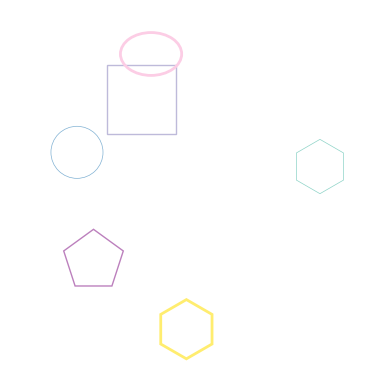[{"shape": "hexagon", "thickness": 0.5, "radius": 0.35, "center": [0.831, 0.567]}, {"shape": "square", "thickness": 1, "radius": 0.45, "center": [0.368, 0.742]}, {"shape": "circle", "thickness": 0.5, "radius": 0.34, "center": [0.2, 0.604]}, {"shape": "oval", "thickness": 2, "radius": 0.4, "center": [0.392, 0.86]}, {"shape": "pentagon", "thickness": 1, "radius": 0.41, "center": [0.243, 0.323]}, {"shape": "hexagon", "thickness": 2, "radius": 0.38, "center": [0.484, 0.145]}]